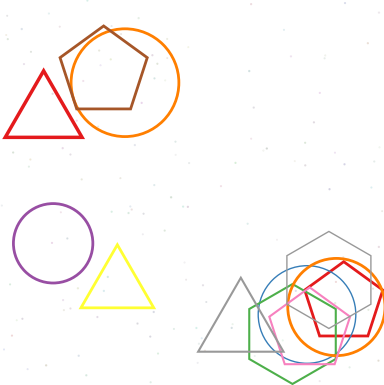[{"shape": "triangle", "thickness": 2.5, "radius": 0.58, "center": [0.113, 0.701]}, {"shape": "pentagon", "thickness": 2, "radius": 0.53, "center": [0.893, 0.214]}, {"shape": "circle", "thickness": 1, "radius": 0.63, "center": [0.797, 0.183]}, {"shape": "hexagon", "thickness": 1.5, "radius": 0.65, "center": [0.76, 0.132]}, {"shape": "circle", "thickness": 2, "radius": 0.52, "center": [0.138, 0.368]}, {"shape": "circle", "thickness": 2, "radius": 0.63, "center": [0.874, 0.203]}, {"shape": "circle", "thickness": 2, "radius": 0.7, "center": [0.325, 0.785]}, {"shape": "triangle", "thickness": 2, "radius": 0.55, "center": [0.305, 0.255]}, {"shape": "pentagon", "thickness": 2, "radius": 0.6, "center": [0.269, 0.813]}, {"shape": "pentagon", "thickness": 1.5, "radius": 0.55, "center": [0.804, 0.143]}, {"shape": "triangle", "thickness": 1.5, "radius": 0.64, "center": [0.626, 0.151]}, {"shape": "hexagon", "thickness": 1, "radius": 0.63, "center": [0.854, 0.273]}]